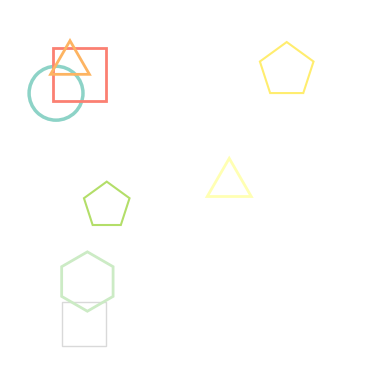[{"shape": "circle", "thickness": 2.5, "radius": 0.35, "center": [0.146, 0.758]}, {"shape": "triangle", "thickness": 2, "radius": 0.33, "center": [0.595, 0.523]}, {"shape": "square", "thickness": 2, "radius": 0.35, "center": [0.206, 0.807]}, {"shape": "triangle", "thickness": 2, "radius": 0.29, "center": [0.182, 0.836]}, {"shape": "pentagon", "thickness": 1.5, "radius": 0.31, "center": [0.277, 0.466]}, {"shape": "square", "thickness": 1, "radius": 0.29, "center": [0.218, 0.159]}, {"shape": "hexagon", "thickness": 2, "radius": 0.39, "center": [0.227, 0.269]}, {"shape": "pentagon", "thickness": 1.5, "radius": 0.37, "center": [0.745, 0.818]}]